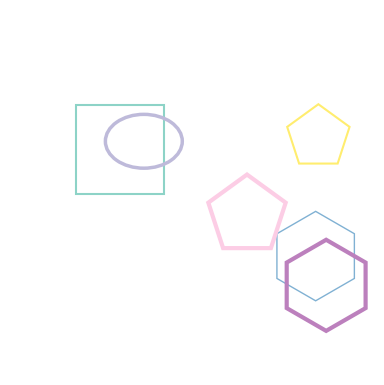[{"shape": "square", "thickness": 1.5, "radius": 0.57, "center": [0.311, 0.611]}, {"shape": "oval", "thickness": 2.5, "radius": 0.5, "center": [0.374, 0.633]}, {"shape": "hexagon", "thickness": 1, "radius": 0.58, "center": [0.82, 0.335]}, {"shape": "pentagon", "thickness": 3, "radius": 0.53, "center": [0.642, 0.441]}, {"shape": "hexagon", "thickness": 3, "radius": 0.59, "center": [0.847, 0.259]}, {"shape": "pentagon", "thickness": 1.5, "radius": 0.43, "center": [0.827, 0.644]}]